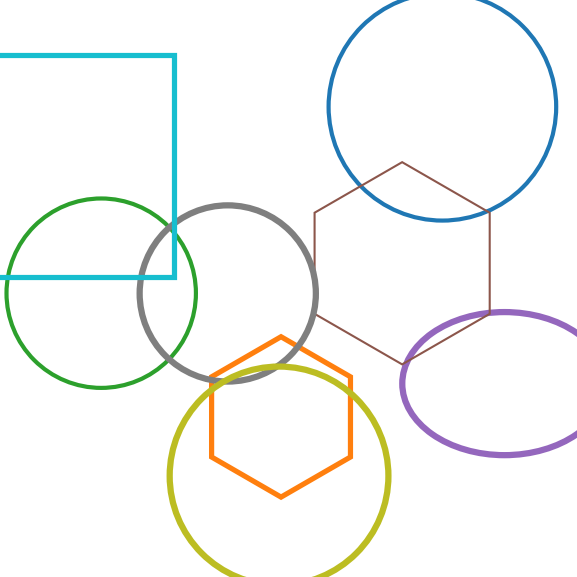[{"shape": "circle", "thickness": 2, "radius": 0.99, "center": [0.766, 0.814]}, {"shape": "hexagon", "thickness": 2.5, "radius": 0.69, "center": [0.487, 0.277]}, {"shape": "circle", "thickness": 2, "radius": 0.82, "center": [0.175, 0.491]}, {"shape": "oval", "thickness": 3, "radius": 0.88, "center": [0.874, 0.335]}, {"shape": "hexagon", "thickness": 1, "radius": 0.88, "center": [0.696, 0.543]}, {"shape": "circle", "thickness": 3, "radius": 0.76, "center": [0.394, 0.491]}, {"shape": "circle", "thickness": 3, "radius": 0.95, "center": [0.483, 0.175]}, {"shape": "square", "thickness": 2.5, "radius": 0.96, "center": [0.11, 0.712]}]